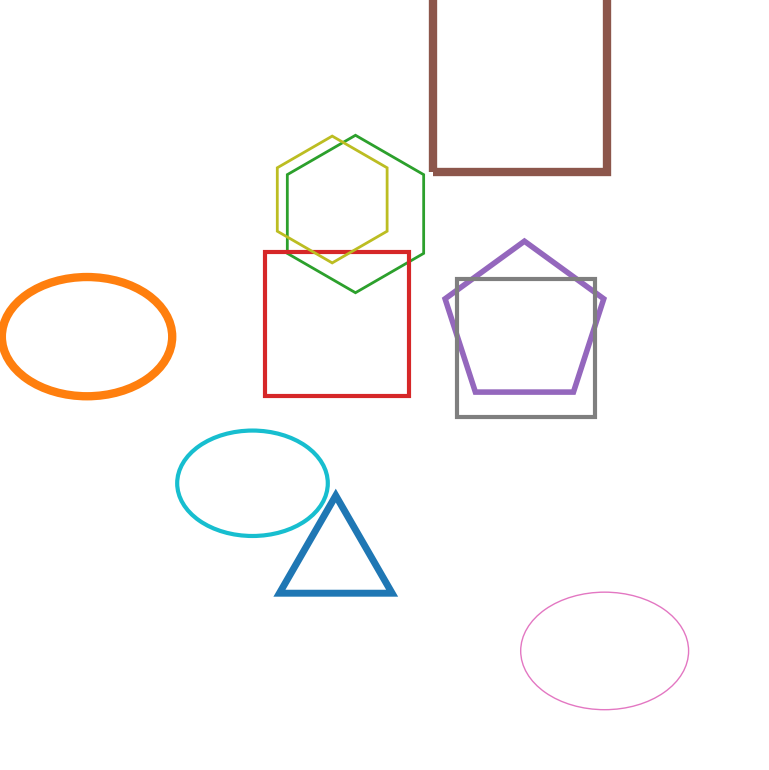[{"shape": "triangle", "thickness": 2.5, "radius": 0.42, "center": [0.436, 0.272]}, {"shape": "oval", "thickness": 3, "radius": 0.55, "center": [0.113, 0.563]}, {"shape": "hexagon", "thickness": 1, "radius": 0.51, "center": [0.462, 0.722]}, {"shape": "square", "thickness": 1.5, "radius": 0.47, "center": [0.437, 0.579]}, {"shape": "pentagon", "thickness": 2, "radius": 0.54, "center": [0.681, 0.578]}, {"shape": "square", "thickness": 3, "radius": 0.57, "center": [0.675, 0.89]}, {"shape": "oval", "thickness": 0.5, "radius": 0.55, "center": [0.785, 0.155]}, {"shape": "square", "thickness": 1.5, "radius": 0.45, "center": [0.683, 0.548]}, {"shape": "hexagon", "thickness": 1, "radius": 0.41, "center": [0.431, 0.741]}, {"shape": "oval", "thickness": 1.5, "radius": 0.49, "center": [0.328, 0.372]}]